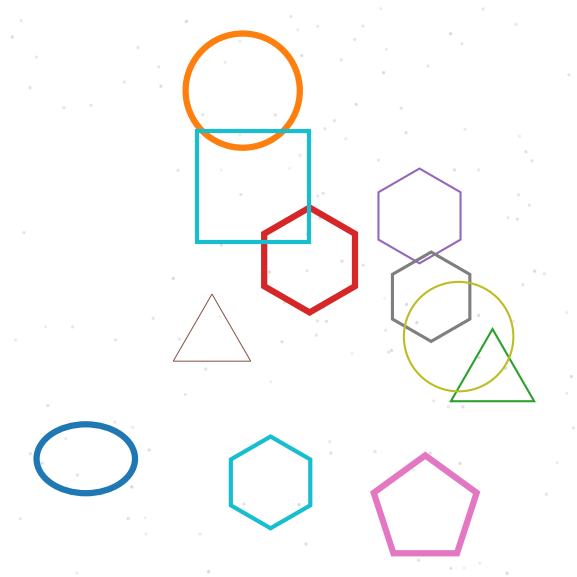[{"shape": "oval", "thickness": 3, "radius": 0.43, "center": [0.149, 0.205]}, {"shape": "circle", "thickness": 3, "radius": 0.49, "center": [0.42, 0.842]}, {"shape": "triangle", "thickness": 1, "radius": 0.42, "center": [0.853, 0.346]}, {"shape": "hexagon", "thickness": 3, "radius": 0.45, "center": [0.536, 0.549]}, {"shape": "hexagon", "thickness": 1, "radius": 0.41, "center": [0.726, 0.625]}, {"shape": "triangle", "thickness": 0.5, "radius": 0.39, "center": [0.367, 0.412]}, {"shape": "pentagon", "thickness": 3, "radius": 0.47, "center": [0.736, 0.117]}, {"shape": "hexagon", "thickness": 1.5, "radius": 0.39, "center": [0.747, 0.485]}, {"shape": "circle", "thickness": 1, "radius": 0.47, "center": [0.794, 0.416]}, {"shape": "hexagon", "thickness": 2, "radius": 0.4, "center": [0.469, 0.164]}, {"shape": "square", "thickness": 2, "radius": 0.48, "center": [0.438, 0.676]}]